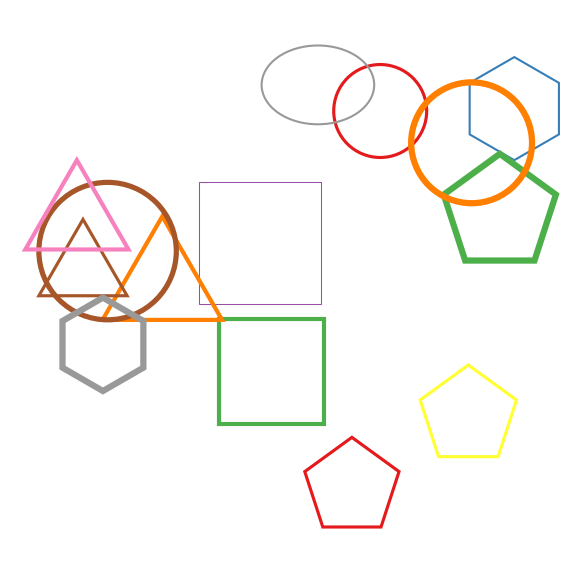[{"shape": "circle", "thickness": 1.5, "radius": 0.4, "center": [0.658, 0.807]}, {"shape": "pentagon", "thickness": 1.5, "radius": 0.43, "center": [0.609, 0.156]}, {"shape": "hexagon", "thickness": 1, "radius": 0.45, "center": [0.891, 0.811]}, {"shape": "pentagon", "thickness": 3, "radius": 0.51, "center": [0.865, 0.631]}, {"shape": "square", "thickness": 2, "radius": 0.46, "center": [0.47, 0.356]}, {"shape": "square", "thickness": 0.5, "radius": 0.53, "center": [0.45, 0.579]}, {"shape": "triangle", "thickness": 2, "radius": 0.6, "center": [0.281, 0.505]}, {"shape": "circle", "thickness": 3, "radius": 0.52, "center": [0.817, 0.752]}, {"shape": "pentagon", "thickness": 1.5, "radius": 0.44, "center": [0.811, 0.279]}, {"shape": "circle", "thickness": 2.5, "radius": 0.6, "center": [0.186, 0.564]}, {"shape": "triangle", "thickness": 1.5, "radius": 0.44, "center": [0.144, 0.531]}, {"shape": "triangle", "thickness": 2, "radius": 0.52, "center": [0.133, 0.619]}, {"shape": "oval", "thickness": 1, "radius": 0.49, "center": [0.55, 0.852]}, {"shape": "hexagon", "thickness": 3, "radius": 0.4, "center": [0.178, 0.403]}]